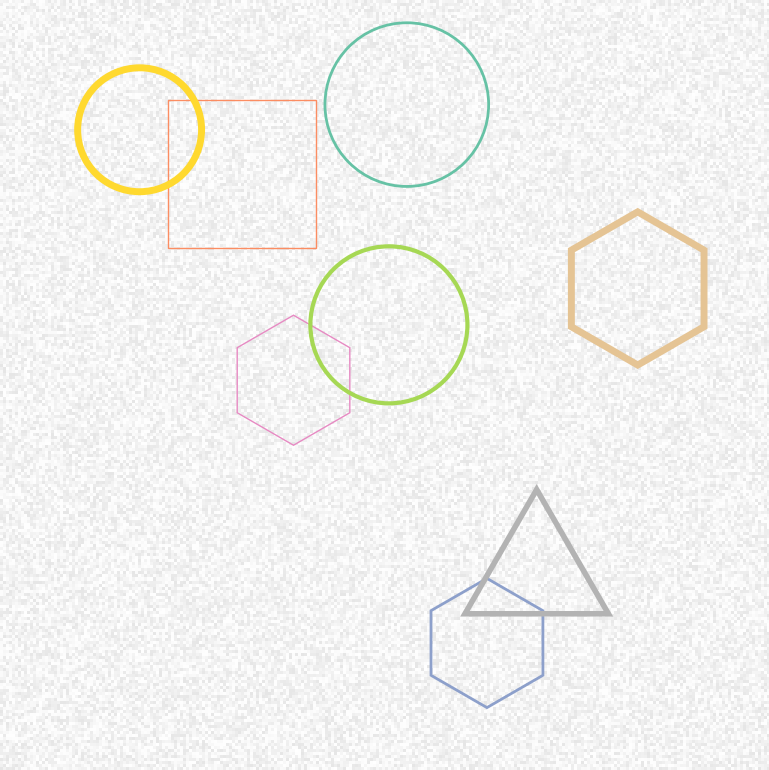[{"shape": "circle", "thickness": 1, "radius": 0.53, "center": [0.528, 0.864]}, {"shape": "square", "thickness": 0.5, "radius": 0.48, "center": [0.314, 0.774]}, {"shape": "hexagon", "thickness": 1, "radius": 0.42, "center": [0.632, 0.165]}, {"shape": "hexagon", "thickness": 0.5, "radius": 0.42, "center": [0.381, 0.506]}, {"shape": "circle", "thickness": 1.5, "radius": 0.51, "center": [0.505, 0.578]}, {"shape": "circle", "thickness": 2.5, "radius": 0.4, "center": [0.181, 0.831]}, {"shape": "hexagon", "thickness": 2.5, "radius": 0.5, "center": [0.828, 0.625]}, {"shape": "triangle", "thickness": 2, "radius": 0.54, "center": [0.697, 0.257]}]